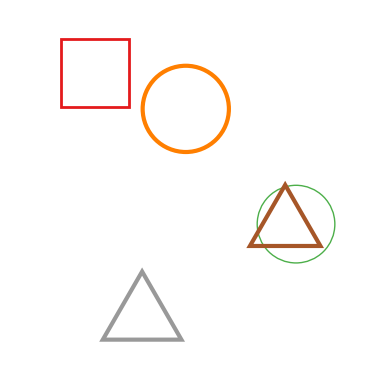[{"shape": "square", "thickness": 2, "radius": 0.44, "center": [0.247, 0.81]}, {"shape": "circle", "thickness": 1, "radius": 0.5, "center": [0.769, 0.418]}, {"shape": "circle", "thickness": 3, "radius": 0.56, "center": [0.483, 0.717]}, {"shape": "triangle", "thickness": 3, "radius": 0.53, "center": [0.741, 0.414]}, {"shape": "triangle", "thickness": 3, "radius": 0.59, "center": [0.369, 0.177]}]